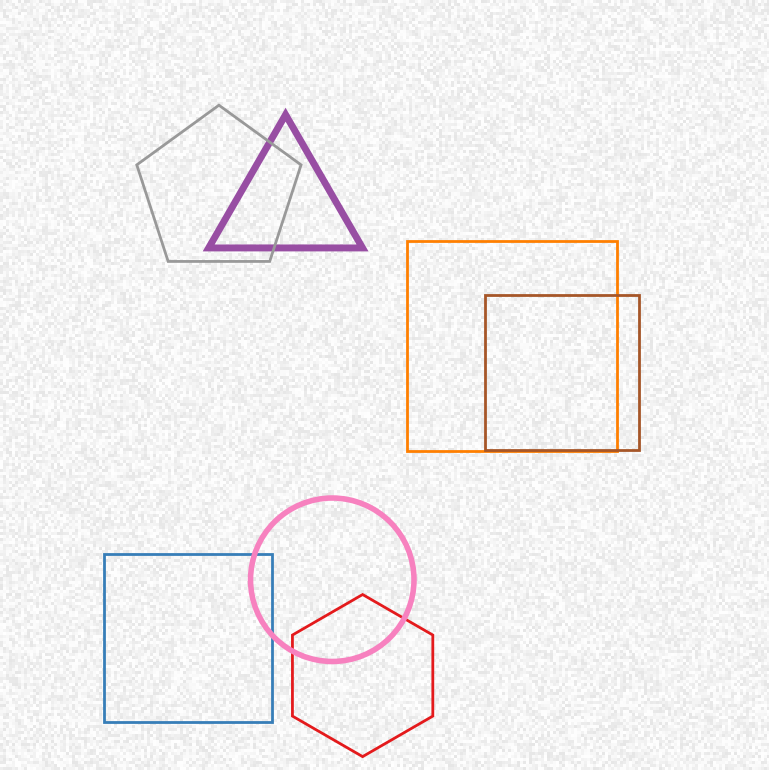[{"shape": "hexagon", "thickness": 1, "radius": 0.53, "center": [0.471, 0.123]}, {"shape": "square", "thickness": 1, "radius": 0.54, "center": [0.244, 0.171]}, {"shape": "triangle", "thickness": 2.5, "radius": 0.58, "center": [0.371, 0.736]}, {"shape": "square", "thickness": 1, "radius": 0.68, "center": [0.665, 0.55]}, {"shape": "square", "thickness": 1, "radius": 0.5, "center": [0.73, 0.516]}, {"shape": "circle", "thickness": 2, "radius": 0.53, "center": [0.432, 0.247]}, {"shape": "pentagon", "thickness": 1, "radius": 0.56, "center": [0.284, 0.751]}]